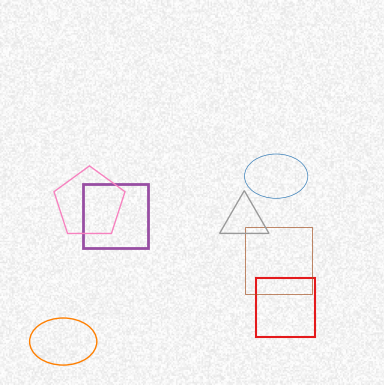[{"shape": "square", "thickness": 1.5, "radius": 0.38, "center": [0.741, 0.201]}, {"shape": "oval", "thickness": 0.5, "radius": 0.41, "center": [0.717, 0.542]}, {"shape": "square", "thickness": 2, "radius": 0.42, "center": [0.3, 0.439]}, {"shape": "oval", "thickness": 1, "radius": 0.44, "center": [0.164, 0.113]}, {"shape": "square", "thickness": 0.5, "radius": 0.43, "center": [0.723, 0.324]}, {"shape": "pentagon", "thickness": 1, "radius": 0.48, "center": [0.232, 0.472]}, {"shape": "triangle", "thickness": 1, "radius": 0.37, "center": [0.635, 0.431]}]